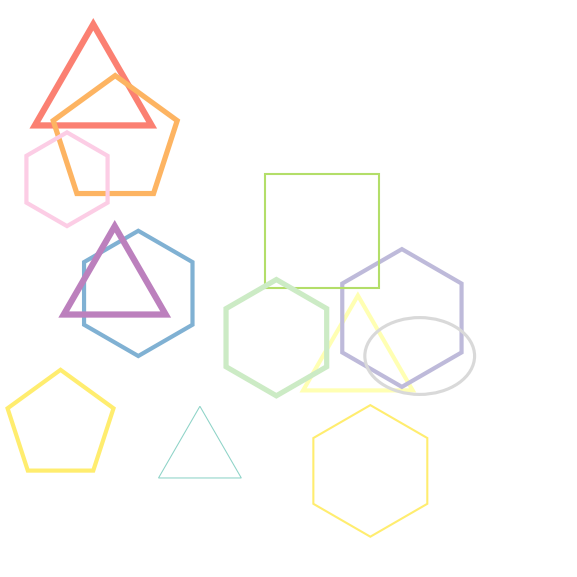[{"shape": "triangle", "thickness": 0.5, "radius": 0.41, "center": [0.346, 0.213]}, {"shape": "triangle", "thickness": 2, "radius": 0.55, "center": [0.62, 0.378]}, {"shape": "hexagon", "thickness": 2, "radius": 0.6, "center": [0.696, 0.448]}, {"shape": "triangle", "thickness": 3, "radius": 0.58, "center": [0.162, 0.84]}, {"shape": "hexagon", "thickness": 2, "radius": 0.54, "center": [0.239, 0.491]}, {"shape": "pentagon", "thickness": 2.5, "radius": 0.56, "center": [0.199, 0.755]}, {"shape": "square", "thickness": 1, "radius": 0.5, "center": [0.557, 0.599]}, {"shape": "hexagon", "thickness": 2, "radius": 0.41, "center": [0.116, 0.689]}, {"shape": "oval", "thickness": 1.5, "radius": 0.48, "center": [0.727, 0.383]}, {"shape": "triangle", "thickness": 3, "radius": 0.51, "center": [0.199, 0.505]}, {"shape": "hexagon", "thickness": 2.5, "radius": 0.5, "center": [0.479, 0.414]}, {"shape": "pentagon", "thickness": 2, "radius": 0.48, "center": [0.105, 0.262]}, {"shape": "hexagon", "thickness": 1, "radius": 0.57, "center": [0.641, 0.184]}]